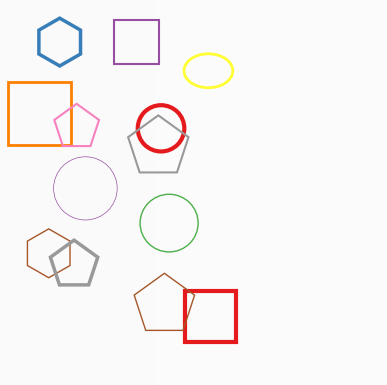[{"shape": "circle", "thickness": 3, "radius": 0.3, "center": [0.416, 0.667]}, {"shape": "square", "thickness": 3, "radius": 0.33, "center": [0.542, 0.178]}, {"shape": "hexagon", "thickness": 2.5, "radius": 0.31, "center": [0.154, 0.891]}, {"shape": "circle", "thickness": 1, "radius": 0.37, "center": [0.436, 0.421]}, {"shape": "circle", "thickness": 0.5, "radius": 0.41, "center": [0.22, 0.511]}, {"shape": "square", "thickness": 1.5, "radius": 0.29, "center": [0.352, 0.891]}, {"shape": "square", "thickness": 2, "radius": 0.41, "center": [0.101, 0.706]}, {"shape": "oval", "thickness": 2, "radius": 0.31, "center": [0.538, 0.816]}, {"shape": "pentagon", "thickness": 1, "radius": 0.41, "center": [0.424, 0.208]}, {"shape": "hexagon", "thickness": 1, "radius": 0.32, "center": [0.126, 0.342]}, {"shape": "pentagon", "thickness": 1.5, "radius": 0.3, "center": [0.198, 0.67]}, {"shape": "pentagon", "thickness": 1.5, "radius": 0.41, "center": [0.409, 0.618]}, {"shape": "pentagon", "thickness": 2.5, "radius": 0.32, "center": [0.191, 0.312]}]